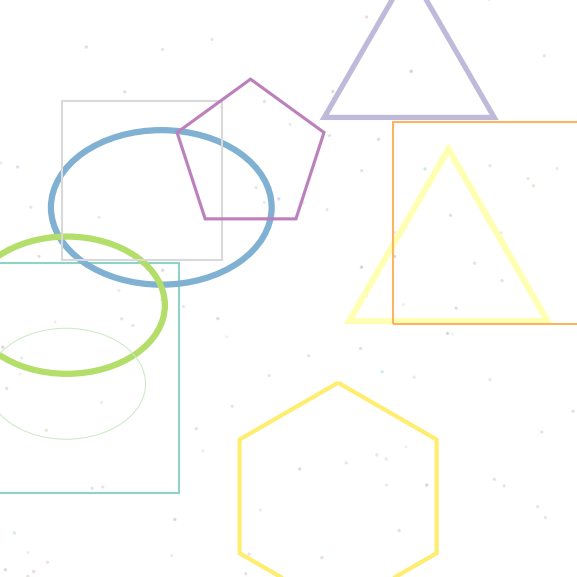[{"shape": "square", "thickness": 1, "radius": 0.99, "center": [0.112, 0.344]}, {"shape": "triangle", "thickness": 3, "radius": 0.99, "center": [0.776, 0.542]}, {"shape": "triangle", "thickness": 2.5, "radius": 0.85, "center": [0.709, 0.881]}, {"shape": "oval", "thickness": 3, "radius": 0.96, "center": [0.279, 0.64]}, {"shape": "square", "thickness": 1, "radius": 0.87, "center": [0.854, 0.613]}, {"shape": "oval", "thickness": 3, "radius": 0.85, "center": [0.116, 0.471]}, {"shape": "square", "thickness": 1, "radius": 0.69, "center": [0.246, 0.687]}, {"shape": "pentagon", "thickness": 1.5, "radius": 0.67, "center": [0.434, 0.728]}, {"shape": "oval", "thickness": 0.5, "radius": 0.69, "center": [0.115, 0.335]}, {"shape": "hexagon", "thickness": 2, "radius": 0.98, "center": [0.585, 0.14]}]